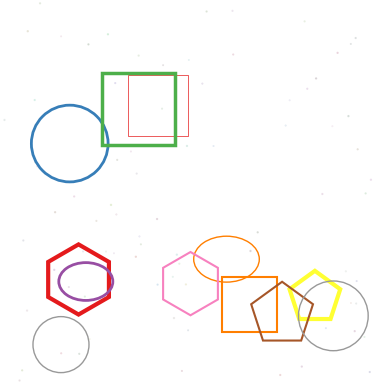[{"shape": "hexagon", "thickness": 3, "radius": 0.46, "center": [0.204, 0.274]}, {"shape": "square", "thickness": 0.5, "radius": 0.39, "center": [0.411, 0.727]}, {"shape": "circle", "thickness": 2, "radius": 0.5, "center": [0.181, 0.627]}, {"shape": "square", "thickness": 2.5, "radius": 0.47, "center": [0.36, 0.716]}, {"shape": "oval", "thickness": 2, "radius": 0.35, "center": [0.223, 0.269]}, {"shape": "oval", "thickness": 1, "radius": 0.43, "center": [0.588, 0.327]}, {"shape": "square", "thickness": 1.5, "radius": 0.35, "center": [0.648, 0.209]}, {"shape": "pentagon", "thickness": 3, "radius": 0.35, "center": [0.818, 0.227]}, {"shape": "pentagon", "thickness": 1.5, "radius": 0.42, "center": [0.733, 0.184]}, {"shape": "hexagon", "thickness": 1.5, "radius": 0.41, "center": [0.495, 0.263]}, {"shape": "circle", "thickness": 1, "radius": 0.36, "center": [0.158, 0.105]}, {"shape": "circle", "thickness": 1, "radius": 0.45, "center": [0.866, 0.18]}]